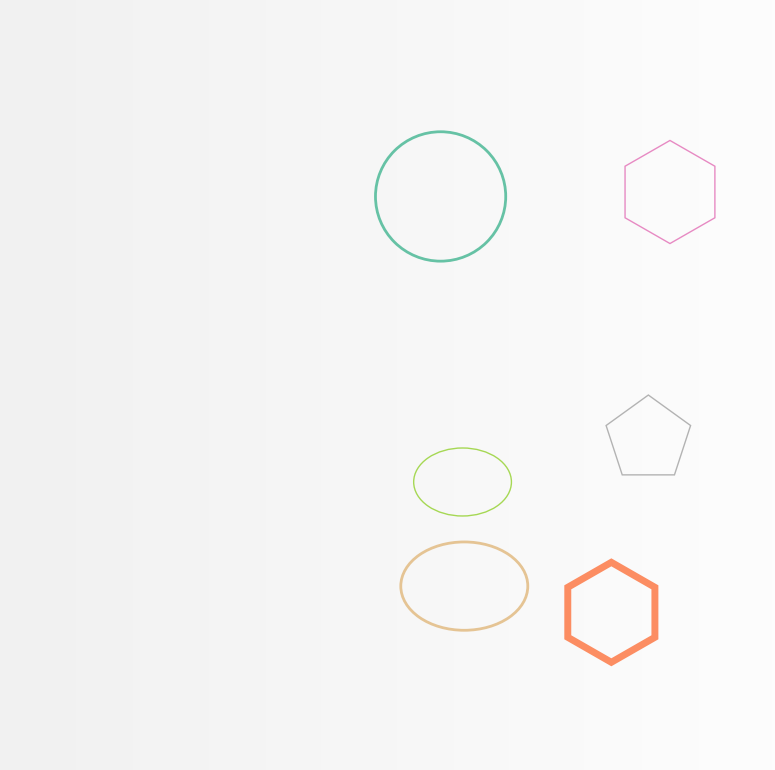[{"shape": "circle", "thickness": 1, "radius": 0.42, "center": [0.569, 0.745]}, {"shape": "hexagon", "thickness": 2.5, "radius": 0.32, "center": [0.789, 0.205]}, {"shape": "hexagon", "thickness": 0.5, "radius": 0.33, "center": [0.864, 0.751]}, {"shape": "oval", "thickness": 0.5, "radius": 0.32, "center": [0.597, 0.374]}, {"shape": "oval", "thickness": 1, "radius": 0.41, "center": [0.599, 0.239]}, {"shape": "pentagon", "thickness": 0.5, "radius": 0.29, "center": [0.837, 0.43]}]